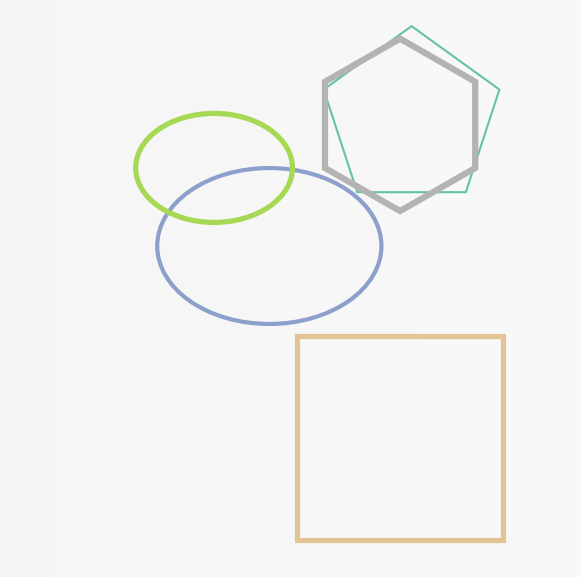[{"shape": "pentagon", "thickness": 1, "radius": 0.79, "center": [0.708, 0.795]}, {"shape": "oval", "thickness": 2, "radius": 0.96, "center": [0.463, 0.573]}, {"shape": "oval", "thickness": 2.5, "radius": 0.67, "center": [0.368, 0.708]}, {"shape": "square", "thickness": 2.5, "radius": 0.88, "center": [0.688, 0.241]}, {"shape": "hexagon", "thickness": 3, "radius": 0.75, "center": [0.688, 0.783]}]